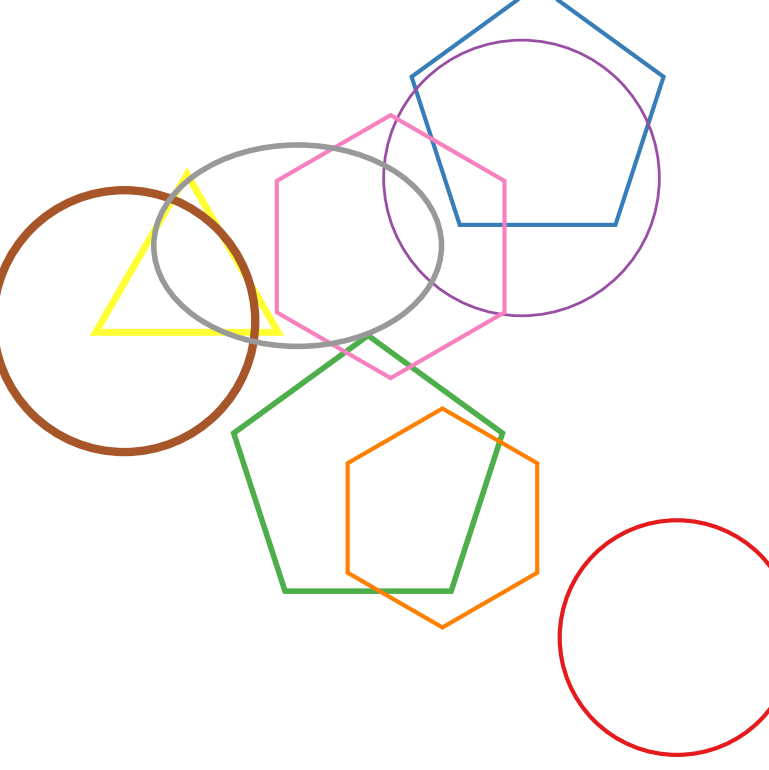[{"shape": "circle", "thickness": 1.5, "radius": 0.76, "center": [0.879, 0.172]}, {"shape": "pentagon", "thickness": 1.5, "radius": 0.86, "center": [0.698, 0.847]}, {"shape": "pentagon", "thickness": 2, "radius": 0.92, "center": [0.478, 0.381]}, {"shape": "circle", "thickness": 1, "radius": 0.89, "center": [0.677, 0.769]}, {"shape": "hexagon", "thickness": 1.5, "radius": 0.71, "center": [0.575, 0.327]}, {"shape": "triangle", "thickness": 2.5, "radius": 0.68, "center": [0.243, 0.637]}, {"shape": "circle", "thickness": 3, "radius": 0.85, "center": [0.161, 0.583]}, {"shape": "hexagon", "thickness": 1.5, "radius": 0.85, "center": [0.507, 0.68]}, {"shape": "oval", "thickness": 2, "radius": 0.93, "center": [0.387, 0.681]}]